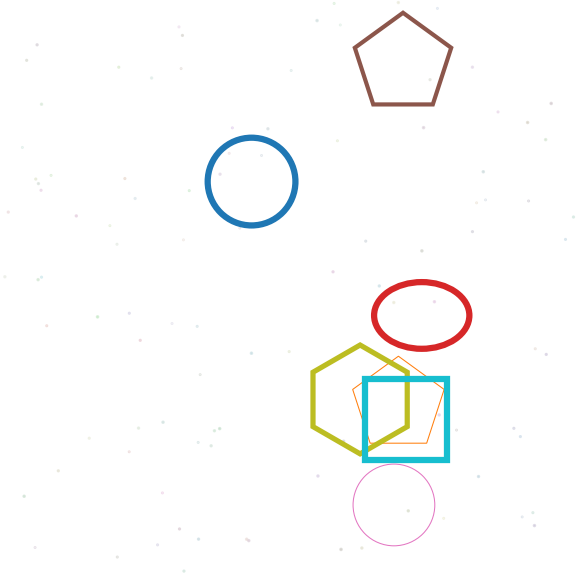[{"shape": "circle", "thickness": 3, "radius": 0.38, "center": [0.436, 0.685]}, {"shape": "pentagon", "thickness": 0.5, "radius": 0.42, "center": [0.69, 0.299]}, {"shape": "oval", "thickness": 3, "radius": 0.41, "center": [0.73, 0.453]}, {"shape": "pentagon", "thickness": 2, "radius": 0.44, "center": [0.698, 0.889]}, {"shape": "circle", "thickness": 0.5, "radius": 0.35, "center": [0.682, 0.125]}, {"shape": "hexagon", "thickness": 2.5, "radius": 0.47, "center": [0.624, 0.307]}, {"shape": "square", "thickness": 3, "radius": 0.35, "center": [0.703, 0.273]}]